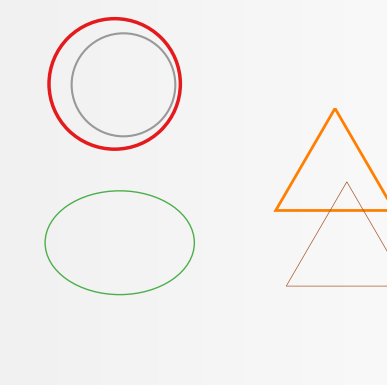[{"shape": "circle", "thickness": 2.5, "radius": 0.85, "center": [0.296, 0.782]}, {"shape": "oval", "thickness": 1, "radius": 0.96, "center": [0.309, 0.37]}, {"shape": "triangle", "thickness": 2, "radius": 0.88, "center": [0.865, 0.542]}, {"shape": "triangle", "thickness": 0.5, "radius": 0.9, "center": [0.895, 0.347]}, {"shape": "circle", "thickness": 1.5, "radius": 0.67, "center": [0.319, 0.78]}]